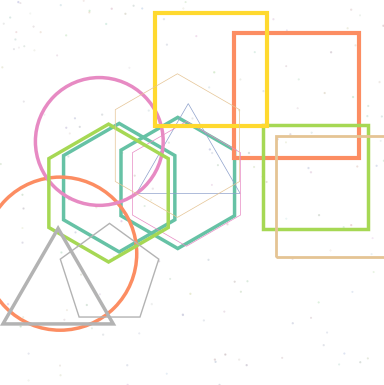[{"shape": "hexagon", "thickness": 2.5, "radius": 0.85, "center": [0.462, 0.525]}, {"shape": "hexagon", "thickness": 2.5, "radius": 0.83, "center": [0.31, 0.513]}, {"shape": "circle", "thickness": 2.5, "radius": 0.99, "center": [0.156, 0.341]}, {"shape": "square", "thickness": 3, "radius": 0.81, "center": [0.77, 0.752]}, {"shape": "triangle", "thickness": 0.5, "radius": 0.78, "center": [0.489, 0.575]}, {"shape": "hexagon", "thickness": 0.5, "radius": 0.81, "center": [0.484, 0.522]}, {"shape": "circle", "thickness": 2.5, "radius": 0.83, "center": [0.258, 0.633]}, {"shape": "hexagon", "thickness": 2.5, "radius": 0.9, "center": [0.282, 0.499]}, {"shape": "square", "thickness": 2.5, "radius": 0.68, "center": [0.82, 0.54]}, {"shape": "square", "thickness": 3, "radius": 0.73, "center": [0.548, 0.82]}, {"shape": "square", "thickness": 2, "radius": 0.79, "center": [0.873, 0.488]}, {"shape": "hexagon", "thickness": 0.5, "radius": 0.93, "center": [0.461, 0.622]}, {"shape": "triangle", "thickness": 2.5, "radius": 0.83, "center": [0.151, 0.241]}, {"shape": "pentagon", "thickness": 1, "radius": 0.67, "center": [0.285, 0.285]}]